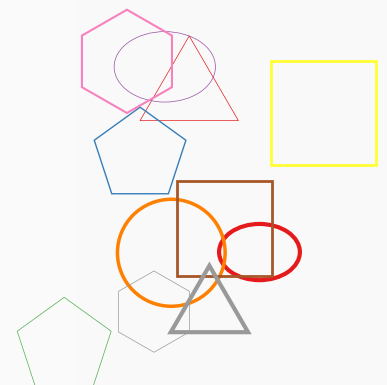[{"shape": "oval", "thickness": 3, "radius": 0.52, "center": [0.67, 0.345]}, {"shape": "triangle", "thickness": 0.5, "radius": 0.73, "center": [0.488, 0.76]}, {"shape": "pentagon", "thickness": 1, "radius": 0.62, "center": [0.361, 0.597]}, {"shape": "pentagon", "thickness": 0.5, "radius": 0.64, "center": [0.166, 0.1]}, {"shape": "oval", "thickness": 0.5, "radius": 0.65, "center": [0.425, 0.826]}, {"shape": "circle", "thickness": 2.5, "radius": 0.69, "center": [0.442, 0.343]}, {"shape": "square", "thickness": 2, "radius": 0.68, "center": [0.835, 0.707]}, {"shape": "square", "thickness": 2, "radius": 0.62, "center": [0.579, 0.408]}, {"shape": "hexagon", "thickness": 1.5, "radius": 0.67, "center": [0.328, 0.841]}, {"shape": "hexagon", "thickness": 0.5, "radius": 0.53, "center": [0.397, 0.191]}, {"shape": "triangle", "thickness": 3, "radius": 0.58, "center": [0.54, 0.195]}]